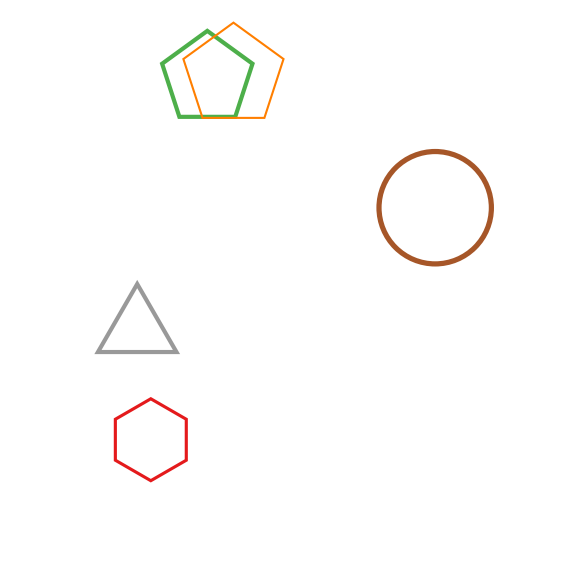[{"shape": "hexagon", "thickness": 1.5, "radius": 0.35, "center": [0.261, 0.238]}, {"shape": "pentagon", "thickness": 2, "radius": 0.41, "center": [0.359, 0.863]}, {"shape": "pentagon", "thickness": 1, "radius": 0.46, "center": [0.404, 0.869]}, {"shape": "circle", "thickness": 2.5, "radius": 0.49, "center": [0.754, 0.639]}, {"shape": "triangle", "thickness": 2, "radius": 0.39, "center": [0.238, 0.429]}]